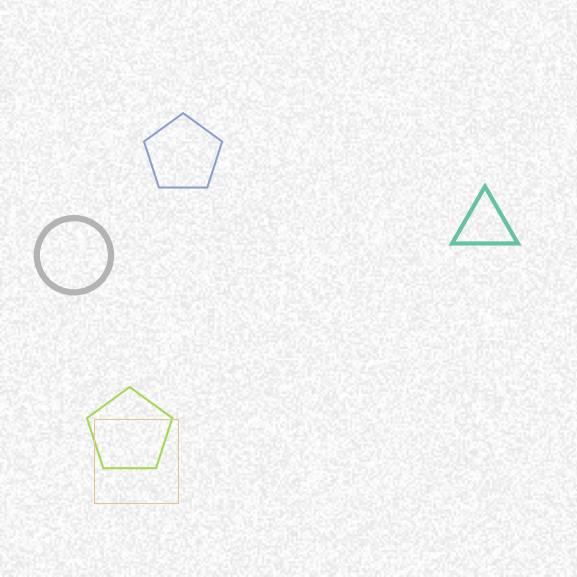[{"shape": "triangle", "thickness": 2, "radius": 0.33, "center": [0.84, 0.61]}, {"shape": "pentagon", "thickness": 1, "radius": 0.36, "center": [0.317, 0.732]}, {"shape": "pentagon", "thickness": 1, "radius": 0.39, "center": [0.225, 0.251]}, {"shape": "square", "thickness": 0.5, "radius": 0.36, "center": [0.236, 0.201]}, {"shape": "circle", "thickness": 3, "radius": 0.32, "center": [0.128, 0.557]}]